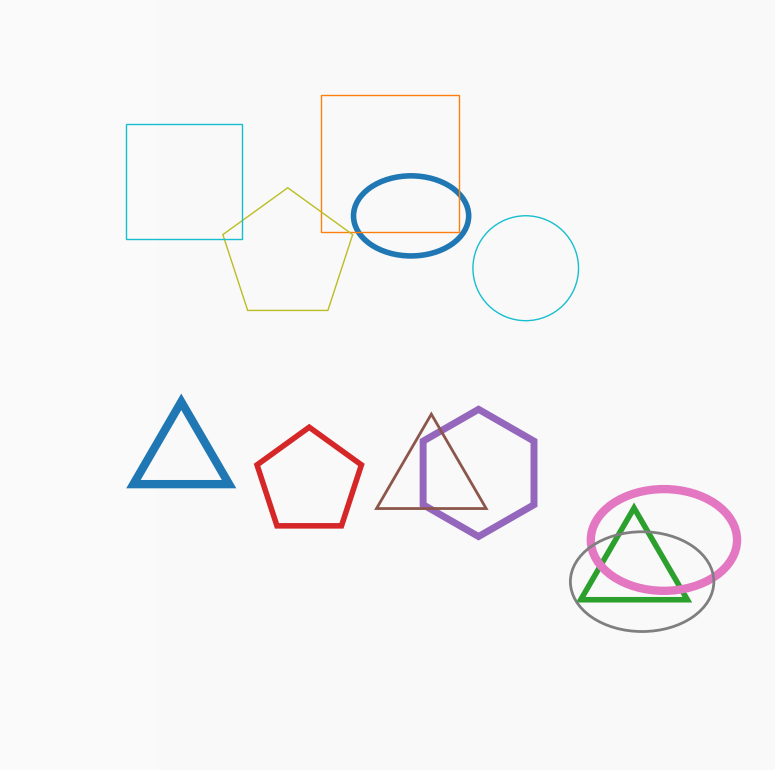[{"shape": "triangle", "thickness": 3, "radius": 0.36, "center": [0.234, 0.407]}, {"shape": "oval", "thickness": 2, "radius": 0.37, "center": [0.53, 0.72]}, {"shape": "square", "thickness": 0.5, "radius": 0.44, "center": [0.503, 0.787]}, {"shape": "triangle", "thickness": 2, "radius": 0.4, "center": [0.818, 0.261]}, {"shape": "pentagon", "thickness": 2, "radius": 0.35, "center": [0.399, 0.374]}, {"shape": "hexagon", "thickness": 2.5, "radius": 0.41, "center": [0.617, 0.386]}, {"shape": "triangle", "thickness": 1, "radius": 0.41, "center": [0.557, 0.38]}, {"shape": "oval", "thickness": 3, "radius": 0.47, "center": [0.857, 0.299]}, {"shape": "oval", "thickness": 1, "radius": 0.46, "center": [0.829, 0.245]}, {"shape": "pentagon", "thickness": 0.5, "radius": 0.44, "center": [0.371, 0.668]}, {"shape": "circle", "thickness": 0.5, "radius": 0.34, "center": [0.678, 0.652]}, {"shape": "square", "thickness": 0.5, "radius": 0.37, "center": [0.237, 0.765]}]